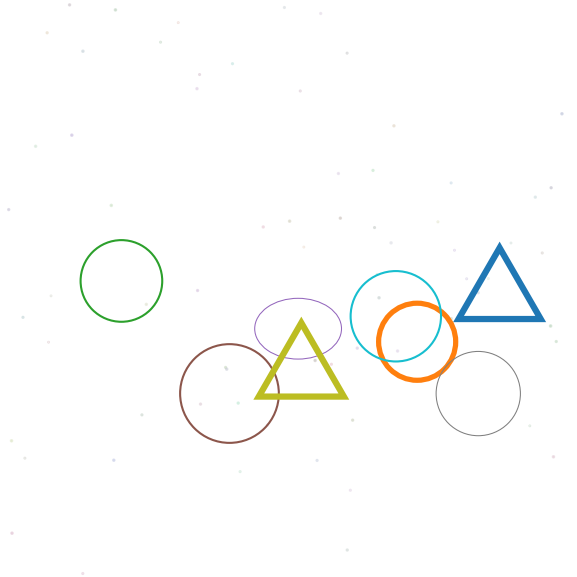[{"shape": "triangle", "thickness": 3, "radius": 0.41, "center": [0.865, 0.488]}, {"shape": "circle", "thickness": 2.5, "radius": 0.33, "center": [0.722, 0.407]}, {"shape": "circle", "thickness": 1, "radius": 0.35, "center": [0.21, 0.513]}, {"shape": "oval", "thickness": 0.5, "radius": 0.38, "center": [0.516, 0.43]}, {"shape": "circle", "thickness": 1, "radius": 0.43, "center": [0.397, 0.318]}, {"shape": "circle", "thickness": 0.5, "radius": 0.36, "center": [0.828, 0.318]}, {"shape": "triangle", "thickness": 3, "radius": 0.43, "center": [0.522, 0.355]}, {"shape": "circle", "thickness": 1, "radius": 0.39, "center": [0.685, 0.451]}]